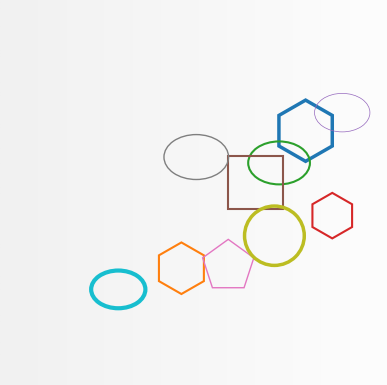[{"shape": "hexagon", "thickness": 2.5, "radius": 0.4, "center": [0.789, 0.66]}, {"shape": "hexagon", "thickness": 1.5, "radius": 0.33, "center": [0.468, 0.303]}, {"shape": "oval", "thickness": 1.5, "radius": 0.4, "center": [0.72, 0.577]}, {"shape": "hexagon", "thickness": 1.5, "radius": 0.3, "center": [0.857, 0.44]}, {"shape": "oval", "thickness": 0.5, "radius": 0.36, "center": [0.883, 0.707]}, {"shape": "square", "thickness": 1.5, "radius": 0.35, "center": [0.659, 0.526]}, {"shape": "pentagon", "thickness": 1, "radius": 0.35, "center": [0.589, 0.309]}, {"shape": "oval", "thickness": 1, "radius": 0.42, "center": [0.506, 0.592]}, {"shape": "circle", "thickness": 2.5, "radius": 0.39, "center": [0.708, 0.388]}, {"shape": "oval", "thickness": 3, "radius": 0.35, "center": [0.305, 0.248]}]